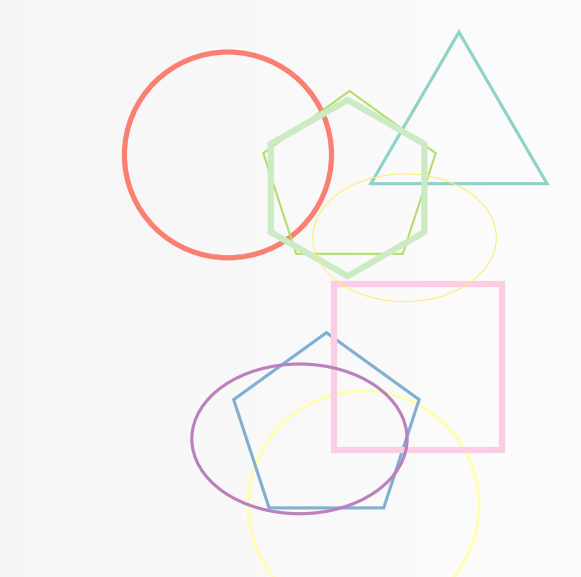[{"shape": "triangle", "thickness": 1.5, "radius": 0.87, "center": [0.79, 0.769]}, {"shape": "circle", "thickness": 1.5, "radius": 0.99, "center": [0.626, 0.124]}, {"shape": "circle", "thickness": 2.5, "radius": 0.89, "center": [0.392, 0.731]}, {"shape": "pentagon", "thickness": 1.5, "radius": 0.84, "center": [0.562, 0.255]}, {"shape": "pentagon", "thickness": 1, "radius": 0.78, "center": [0.601, 0.686]}, {"shape": "square", "thickness": 3, "radius": 0.72, "center": [0.719, 0.364]}, {"shape": "oval", "thickness": 1.5, "radius": 0.93, "center": [0.515, 0.239]}, {"shape": "hexagon", "thickness": 3, "radius": 0.76, "center": [0.598, 0.674]}, {"shape": "oval", "thickness": 0.5, "radius": 0.79, "center": [0.696, 0.587]}]